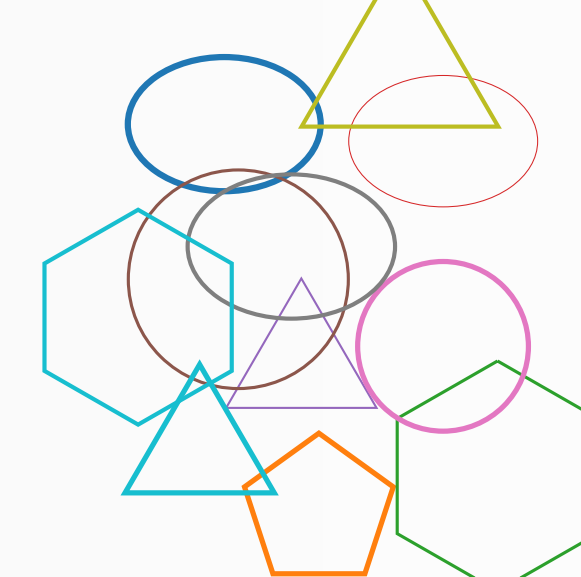[{"shape": "oval", "thickness": 3, "radius": 0.83, "center": [0.386, 0.784]}, {"shape": "pentagon", "thickness": 2.5, "radius": 0.67, "center": [0.549, 0.114]}, {"shape": "hexagon", "thickness": 1.5, "radius": 1.0, "center": [0.856, 0.175]}, {"shape": "oval", "thickness": 0.5, "radius": 0.81, "center": [0.762, 0.755]}, {"shape": "triangle", "thickness": 1, "radius": 0.75, "center": [0.518, 0.368]}, {"shape": "circle", "thickness": 1.5, "radius": 0.95, "center": [0.41, 0.516]}, {"shape": "circle", "thickness": 2.5, "radius": 0.73, "center": [0.762, 0.399]}, {"shape": "oval", "thickness": 2, "radius": 0.89, "center": [0.501, 0.572]}, {"shape": "triangle", "thickness": 2, "radius": 0.98, "center": [0.688, 0.878]}, {"shape": "hexagon", "thickness": 2, "radius": 0.93, "center": [0.238, 0.45]}, {"shape": "triangle", "thickness": 2.5, "radius": 0.74, "center": [0.343, 0.22]}]